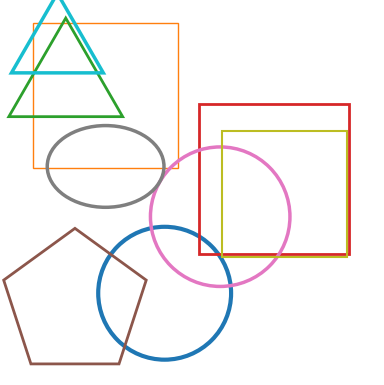[{"shape": "circle", "thickness": 3, "radius": 0.86, "center": [0.428, 0.238]}, {"shape": "square", "thickness": 1, "radius": 0.94, "center": [0.273, 0.751]}, {"shape": "triangle", "thickness": 2, "radius": 0.85, "center": [0.171, 0.782]}, {"shape": "square", "thickness": 2, "radius": 0.97, "center": [0.713, 0.535]}, {"shape": "pentagon", "thickness": 2, "radius": 0.97, "center": [0.195, 0.212]}, {"shape": "circle", "thickness": 2.5, "radius": 0.91, "center": [0.572, 0.437]}, {"shape": "oval", "thickness": 2.5, "radius": 0.76, "center": [0.274, 0.568]}, {"shape": "square", "thickness": 1.5, "radius": 0.81, "center": [0.738, 0.496]}, {"shape": "triangle", "thickness": 2.5, "radius": 0.69, "center": [0.149, 0.88]}]